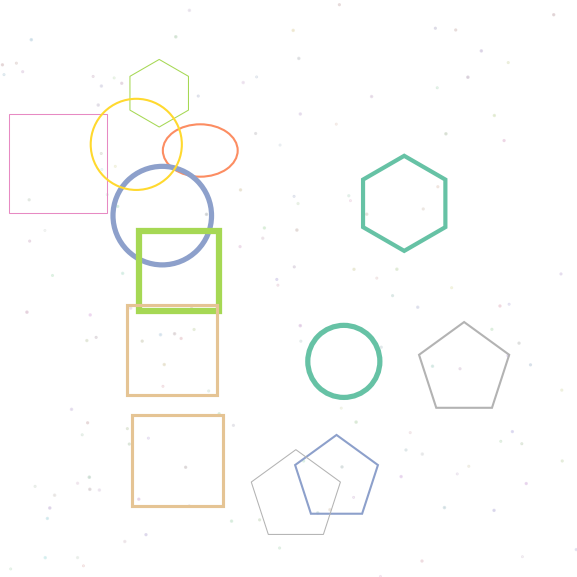[{"shape": "circle", "thickness": 2.5, "radius": 0.31, "center": [0.595, 0.373]}, {"shape": "hexagon", "thickness": 2, "radius": 0.41, "center": [0.7, 0.647]}, {"shape": "oval", "thickness": 1, "radius": 0.32, "center": [0.347, 0.739]}, {"shape": "pentagon", "thickness": 1, "radius": 0.38, "center": [0.583, 0.171]}, {"shape": "circle", "thickness": 2.5, "radius": 0.43, "center": [0.281, 0.626]}, {"shape": "square", "thickness": 0.5, "radius": 0.43, "center": [0.101, 0.716]}, {"shape": "hexagon", "thickness": 0.5, "radius": 0.29, "center": [0.276, 0.838]}, {"shape": "square", "thickness": 3, "radius": 0.35, "center": [0.31, 0.529]}, {"shape": "circle", "thickness": 1, "radius": 0.39, "center": [0.236, 0.749]}, {"shape": "square", "thickness": 1.5, "radius": 0.39, "center": [0.298, 0.393]}, {"shape": "square", "thickness": 1.5, "radius": 0.39, "center": [0.308, 0.201]}, {"shape": "pentagon", "thickness": 0.5, "radius": 0.41, "center": [0.512, 0.139]}, {"shape": "pentagon", "thickness": 1, "radius": 0.41, "center": [0.804, 0.359]}]